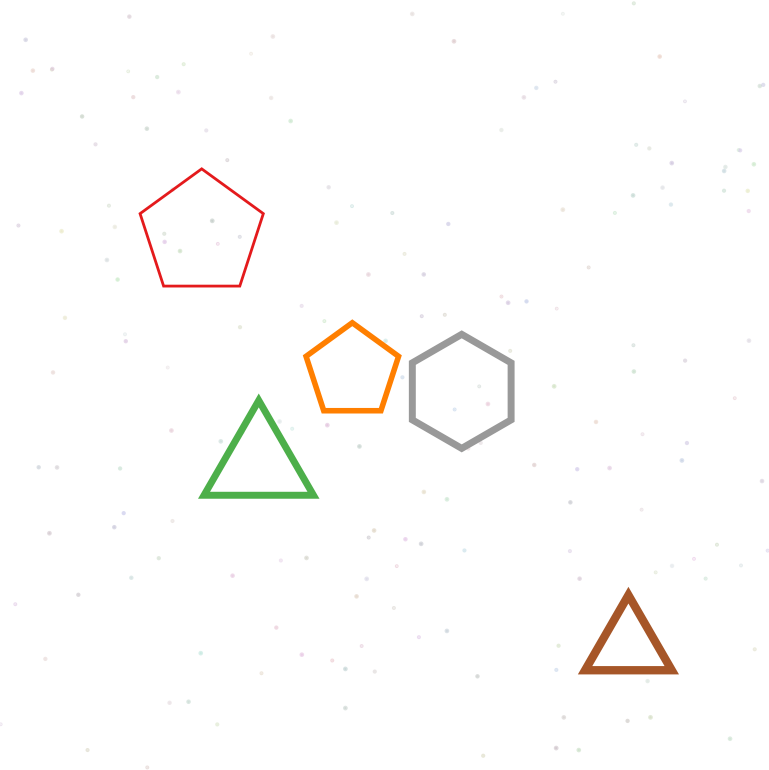[{"shape": "pentagon", "thickness": 1, "radius": 0.42, "center": [0.262, 0.697]}, {"shape": "triangle", "thickness": 2.5, "radius": 0.41, "center": [0.336, 0.398]}, {"shape": "pentagon", "thickness": 2, "radius": 0.32, "center": [0.458, 0.518]}, {"shape": "triangle", "thickness": 3, "radius": 0.33, "center": [0.816, 0.162]}, {"shape": "hexagon", "thickness": 2.5, "radius": 0.37, "center": [0.6, 0.492]}]